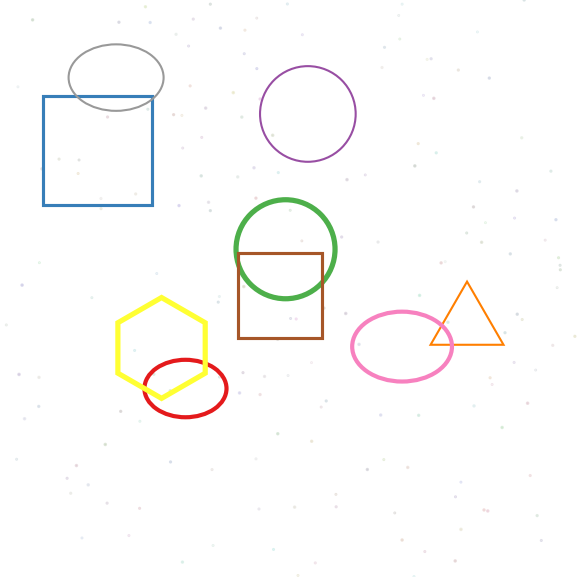[{"shape": "oval", "thickness": 2, "radius": 0.36, "center": [0.321, 0.326]}, {"shape": "square", "thickness": 1.5, "radius": 0.47, "center": [0.168, 0.739]}, {"shape": "circle", "thickness": 2.5, "radius": 0.43, "center": [0.494, 0.568]}, {"shape": "circle", "thickness": 1, "radius": 0.41, "center": [0.533, 0.802]}, {"shape": "triangle", "thickness": 1, "radius": 0.36, "center": [0.809, 0.439]}, {"shape": "hexagon", "thickness": 2.5, "radius": 0.44, "center": [0.28, 0.397]}, {"shape": "square", "thickness": 1.5, "radius": 0.37, "center": [0.485, 0.487]}, {"shape": "oval", "thickness": 2, "radius": 0.43, "center": [0.696, 0.399]}, {"shape": "oval", "thickness": 1, "radius": 0.41, "center": [0.201, 0.865]}]